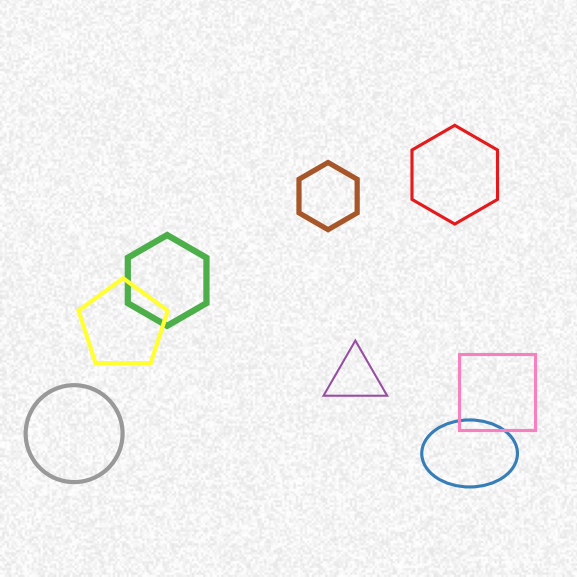[{"shape": "hexagon", "thickness": 1.5, "radius": 0.43, "center": [0.787, 0.697]}, {"shape": "oval", "thickness": 1.5, "radius": 0.41, "center": [0.813, 0.214]}, {"shape": "hexagon", "thickness": 3, "radius": 0.39, "center": [0.289, 0.514]}, {"shape": "triangle", "thickness": 1, "radius": 0.32, "center": [0.615, 0.346]}, {"shape": "pentagon", "thickness": 2, "radius": 0.41, "center": [0.213, 0.436]}, {"shape": "hexagon", "thickness": 2.5, "radius": 0.29, "center": [0.568, 0.66]}, {"shape": "square", "thickness": 1.5, "radius": 0.33, "center": [0.861, 0.32]}, {"shape": "circle", "thickness": 2, "radius": 0.42, "center": [0.128, 0.248]}]